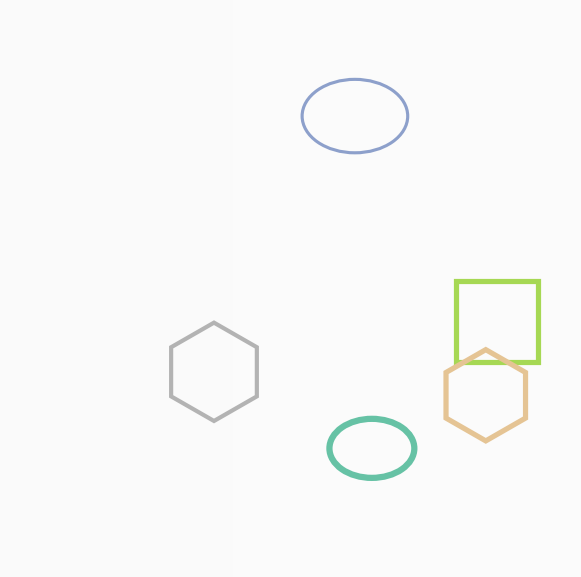[{"shape": "oval", "thickness": 3, "radius": 0.37, "center": [0.64, 0.223]}, {"shape": "oval", "thickness": 1.5, "radius": 0.45, "center": [0.611, 0.798]}, {"shape": "square", "thickness": 2.5, "radius": 0.35, "center": [0.855, 0.442]}, {"shape": "hexagon", "thickness": 2.5, "radius": 0.39, "center": [0.836, 0.315]}, {"shape": "hexagon", "thickness": 2, "radius": 0.43, "center": [0.368, 0.355]}]